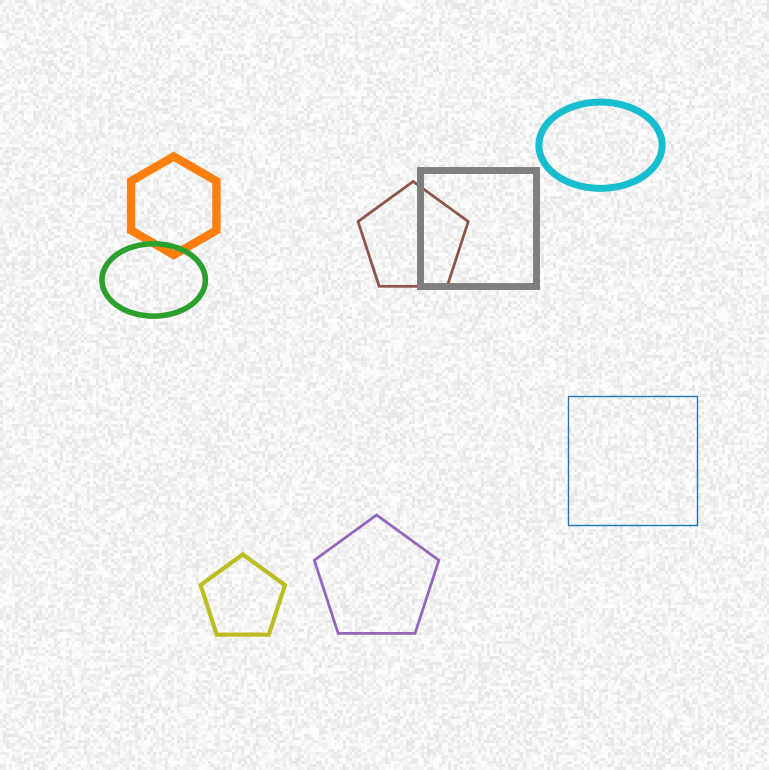[{"shape": "square", "thickness": 0.5, "radius": 0.42, "center": [0.821, 0.402]}, {"shape": "hexagon", "thickness": 3, "radius": 0.32, "center": [0.226, 0.733]}, {"shape": "oval", "thickness": 2, "radius": 0.34, "center": [0.2, 0.636]}, {"shape": "pentagon", "thickness": 1, "radius": 0.43, "center": [0.489, 0.246]}, {"shape": "pentagon", "thickness": 1, "radius": 0.38, "center": [0.537, 0.689]}, {"shape": "square", "thickness": 2.5, "radius": 0.38, "center": [0.621, 0.704]}, {"shape": "pentagon", "thickness": 1.5, "radius": 0.29, "center": [0.315, 0.222]}, {"shape": "oval", "thickness": 2.5, "radius": 0.4, "center": [0.78, 0.811]}]